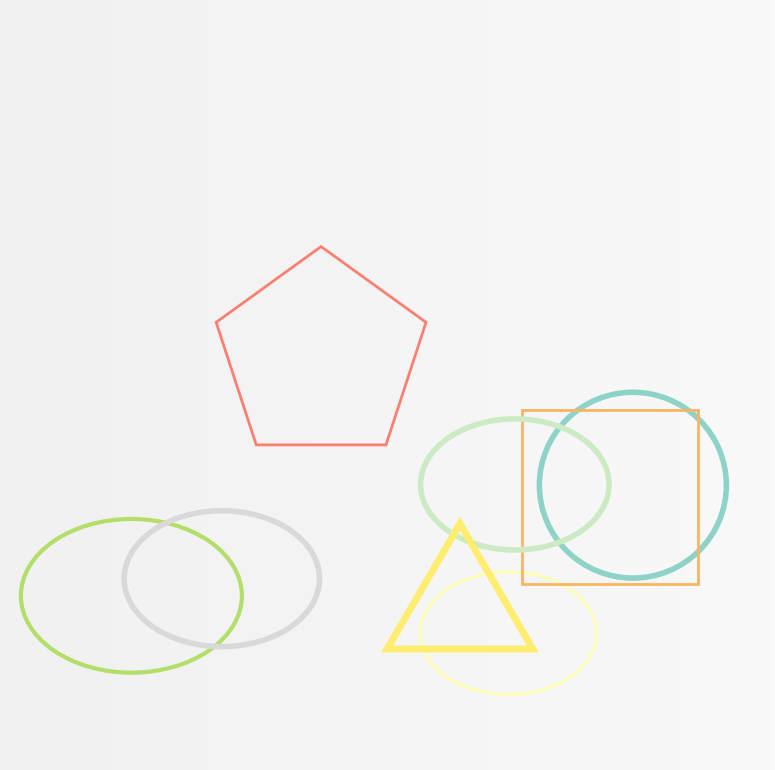[{"shape": "circle", "thickness": 2, "radius": 0.6, "center": [0.817, 0.37]}, {"shape": "oval", "thickness": 1, "radius": 0.57, "center": [0.656, 0.178]}, {"shape": "pentagon", "thickness": 1, "radius": 0.71, "center": [0.414, 0.537]}, {"shape": "square", "thickness": 1, "radius": 0.57, "center": [0.787, 0.354]}, {"shape": "oval", "thickness": 1.5, "radius": 0.71, "center": [0.17, 0.226]}, {"shape": "oval", "thickness": 2, "radius": 0.63, "center": [0.286, 0.248]}, {"shape": "oval", "thickness": 2, "radius": 0.61, "center": [0.664, 0.371]}, {"shape": "triangle", "thickness": 2.5, "radius": 0.54, "center": [0.593, 0.211]}]